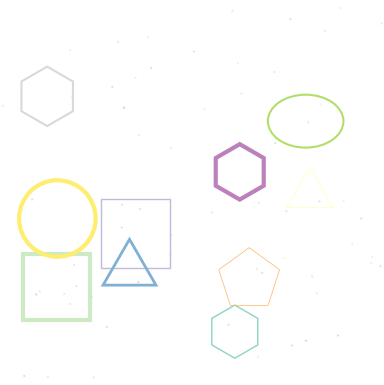[{"shape": "hexagon", "thickness": 1, "radius": 0.34, "center": [0.61, 0.139]}, {"shape": "triangle", "thickness": 0.5, "radius": 0.35, "center": [0.805, 0.496]}, {"shape": "square", "thickness": 1, "radius": 0.45, "center": [0.352, 0.393]}, {"shape": "triangle", "thickness": 2, "radius": 0.4, "center": [0.336, 0.299]}, {"shape": "pentagon", "thickness": 0.5, "radius": 0.42, "center": [0.647, 0.274]}, {"shape": "oval", "thickness": 1.5, "radius": 0.49, "center": [0.794, 0.685]}, {"shape": "hexagon", "thickness": 1.5, "radius": 0.39, "center": [0.123, 0.75]}, {"shape": "hexagon", "thickness": 3, "radius": 0.36, "center": [0.623, 0.554]}, {"shape": "square", "thickness": 3, "radius": 0.43, "center": [0.147, 0.255]}, {"shape": "circle", "thickness": 3, "radius": 0.5, "center": [0.149, 0.432]}]